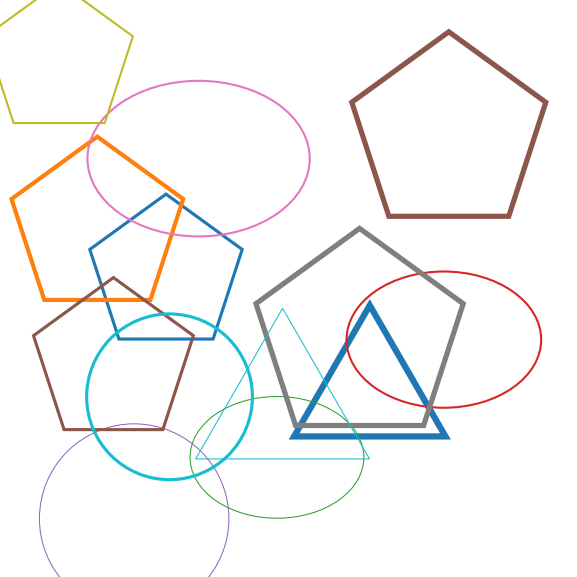[{"shape": "triangle", "thickness": 3, "radius": 0.76, "center": [0.64, 0.319]}, {"shape": "pentagon", "thickness": 1.5, "radius": 0.69, "center": [0.287, 0.524]}, {"shape": "pentagon", "thickness": 2, "radius": 0.78, "center": [0.169, 0.606]}, {"shape": "oval", "thickness": 0.5, "radius": 0.75, "center": [0.48, 0.207]}, {"shape": "oval", "thickness": 1, "radius": 0.84, "center": [0.769, 0.411]}, {"shape": "circle", "thickness": 0.5, "radius": 0.82, "center": [0.232, 0.101]}, {"shape": "pentagon", "thickness": 2.5, "radius": 0.88, "center": [0.777, 0.767]}, {"shape": "pentagon", "thickness": 1.5, "radius": 0.73, "center": [0.196, 0.373]}, {"shape": "oval", "thickness": 1, "radius": 0.96, "center": [0.344, 0.724]}, {"shape": "pentagon", "thickness": 2.5, "radius": 0.94, "center": [0.623, 0.415]}, {"shape": "pentagon", "thickness": 1, "radius": 0.67, "center": [0.102, 0.895]}, {"shape": "circle", "thickness": 1.5, "radius": 0.72, "center": [0.294, 0.312]}, {"shape": "triangle", "thickness": 0.5, "radius": 0.87, "center": [0.489, 0.291]}]